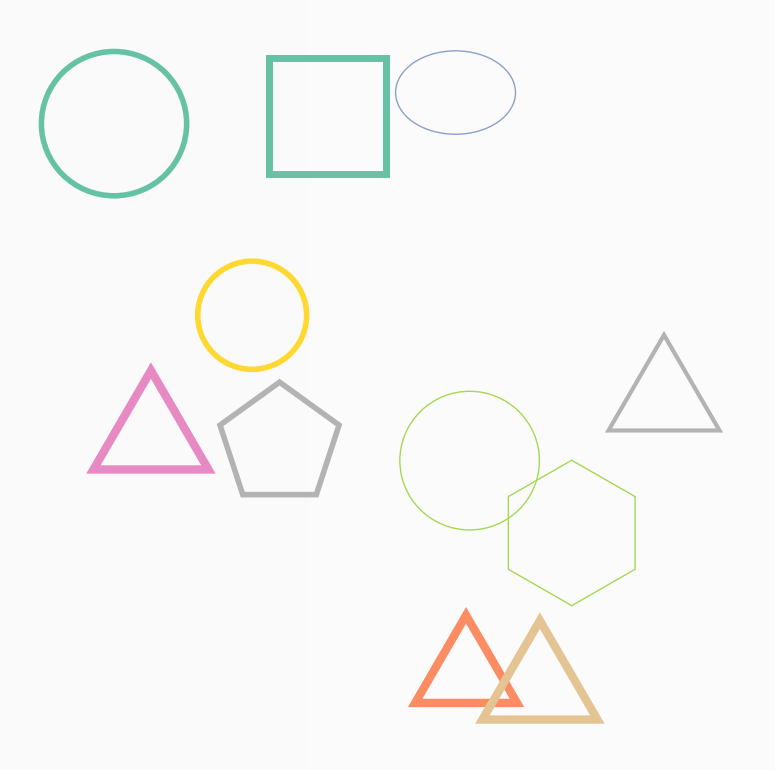[{"shape": "circle", "thickness": 2, "radius": 0.47, "center": [0.147, 0.839]}, {"shape": "square", "thickness": 2.5, "radius": 0.38, "center": [0.422, 0.849]}, {"shape": "triangle", "thickness": 3, "radius": 0.38, "center": [0.601, 0.125]}, {"shape": "oval", "thickness": 0.5, "radius": 0.39, "center": [0.588, 0.88]}, {"shape": "triangle", "thickness": 3, "radius": 0.43, "center": [0.195, 0.433]}, {"shape": "hexagon", "thickness": 0.5, "radius": 0.47, "center": [0.738, 0.308]}, {"shape": "circle", "thickness": 0.5, "radius": 0.45, "center": [0.606, 0.402]}, {"shape": "circle", "thickness": 2, "radius": 0.35, "center": [0.325, 0.591]}, {"shape": "triangle", "thickness": 3, "radius": 0.43, "center": [0.697, 0.108]}, {"shape": "pentagon", "thickness": 2, "radius": 0.4, "center": [0.361, 0.423]}, {"shape": "triangle", "thickness": 1.5, "radius": 0.41, "center": [0.857, 0.482]}]